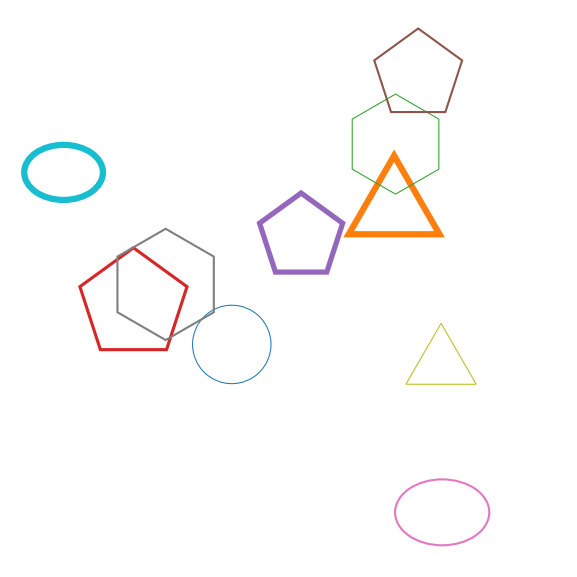[{"shape": "circle", "thickness": 0.5, "radius": 0.34, "center": [0.401, 0.403]}, {"shape": "triangle", "thickness": 3, "radius": 0.45, "center": [0.682, 0.639]}, {"shape": "hexagon", "thickness": 0.5, "radius": 0.43, "center": [0.685, 0.75]}, {"shape": "pentagon", "thickness": 1.5, "radius": 0.49, "center": [0.231, 0.473]}, {"shape": "pentagon", "thickness": 2.5, "radius": 0.38, "center": [0.521, 0.589]}, {"shape": "pentagon", "thickness": 1, "radius": 0.4, "center": [0.724, 0.87]}, {"shape": "oval", "thickness": 1, "radius": 0.41, "center": [0.766, 0.112]}, {"shape": "hexagon", "thickness": 1, "radius": 0.48, "center": [0.287, 0.507]}, {"shape": "triangle", "thickness": 0.5, "radius": 0.35, "center": [0.764, 0.369]}, {"shape": "oval", "thickness": 3, "radius": 0.34, "center": [0.11, 0.701]}]